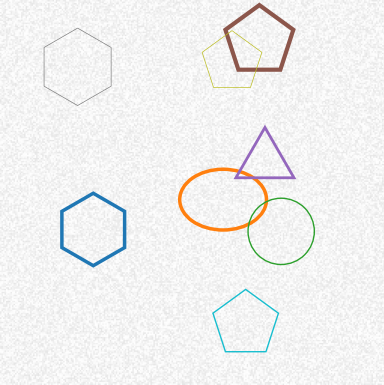[{"shape": "hexagon", "thickness": 2.5, "radius": 0.47, "center": [0.242, 0.404]}, {"shape": "oval", "thickness": 2.5, "radius": 0.56, "center": [0.579, 0.482]}, {"shape": "circle", "thickness": 1, "radius": 0.43, "center": [0.73, 0.399]}, {"shape": "triangle", "thickness": 2, "radius": 0.44, "center": [0.688, 0.582]}, {"shape": "pentagon", "thickness": 3, "radius": 0.46, "center": [0.674, 0.894]}, {"shape": "hexagon", "thickness": 0.5, "radius": 0.5, "center": [0.202, 0.826]}, {"shape": "pentagon", "thickness": 0.5, "radius": 0.41, "center": [0.603, 0.839]}, {"shape": "pentagon", "thickness": 1, "radius": 0.45, "center": [0.638, 0.159]}]